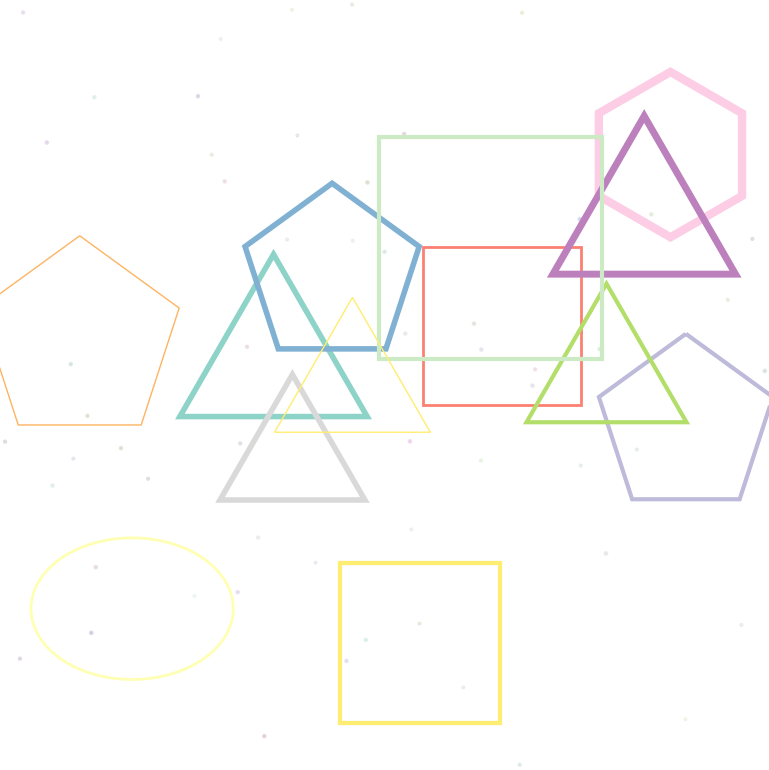[{"shape": "triangle", "thickness": 2, "radius": 0.7, "center": [0.355, 0.529]}, {"shape": "oval", "thickness": 1, "radius": 0.66, "center": [0.172, 0.209]}, {"shape": "pentagon", "thickness": 1.5, "radius": 0.59, "center": [0.891, 0.448]}, {"shape": "square", "thickness": 1, "radius": 0.51, "center": [0.651, 0.577]}, {"shape": "pentagon", "thickness": 2, "radius": 0.59, "center": [0.431, 0.643]}, {"shape": "pentagon", "thickness": 0.5, "radius": 0.68, "center": [0.104, 0.558]}, {"shape": "triangle", "thickness": 1.5, "radius": 0.6, "center": [0.788, 0.512]}, {"shape": "hexagon", "thickness": 3, "radius": 0.54, "center": [0.871, 0.799]}, {"shape": "triangle", "thickness": 2, "radius": 0.54, "center": [0.38, 0.405]}, {"shape": "triangle", "thickness": 2.5, "radius": 0.68, "center": [0.837, 0.712]}, {"shape": "square", "thickness": 1.5, "radius": 0.72, "center": [0.637, 0.678]}, {"shape": "square", "thickness": 1.5, "radius": 0.52, "center": [0.546, 0.165]}, {"shape": "triangle", "thickness": 0.5, "radius": 0.58, "center": [0.458, 0.497]}]